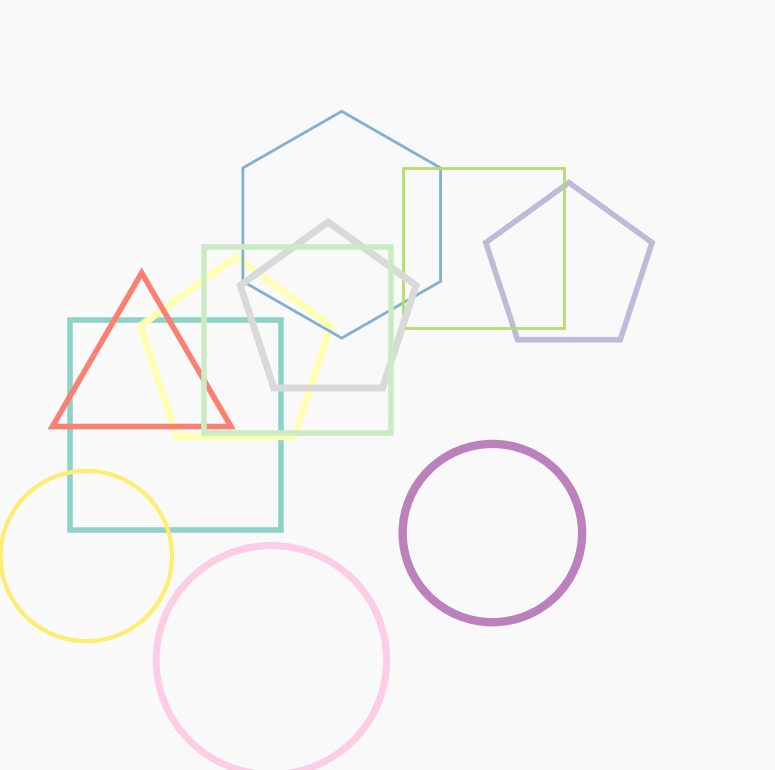[{"shape": "square", "thickness": 2, "radius": 0.68, "center": [0.226, 0.449]}, {"shape": "pentagon", "thickness": 2.5, "radius": 0.65, "center": [0.304, 0.537]}, {"shape": "pentagon", "thickness": 2, "radius": 0.56, "center": [0.734, 0.65]}, {"shape": "triangle", "thickness": 2, "radius": 0.67, "center": [0.183, 0.513]}, {"shape": "hexagon", "thickness": 1, "radius": 0.74, "center": [0.441, 0.708]}, {"shape": "square", "thickness": 1, "radius": 0.52, "center": [0.624, 0.678]}, {"shape": "circle", "thickness": 2.5, "radius": 0.74, "center": [0.35, 0.143]}, {"shape": "pentagon", "thickness": 2.5, "radius": 0.6, "center": [0.423, 0.593]}, {"shape": "circle", "thickness": 3, "radius": 0.58, "center": [0.635, 0.308]}, {"shape": "square", "thickness": 2, "radius": 0.6, "center": [0.384, 0.558]}, {"shape": "circle", "thickness": 1.5, "radius": 0.55, "center": [0.111, 0.278]}]